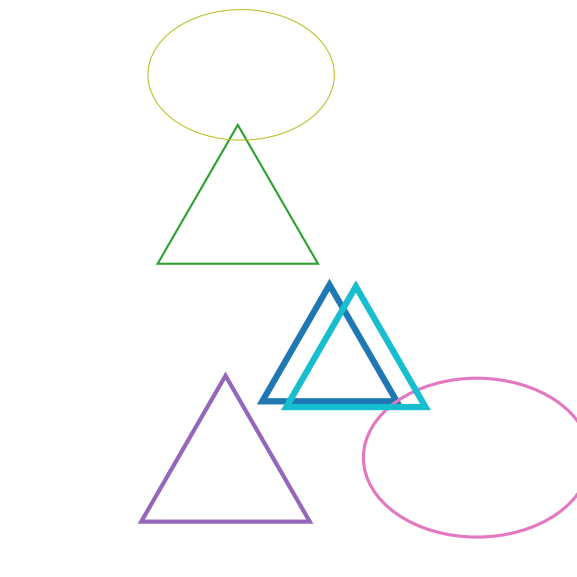[{"shape": "triangle", "thickness": 3, "radius": 0.67, "center": [0.571, 0.371]}, {"shape": "triangle", "thickness": 1, "radius": 0.8, "center": [0.412, 0.623]}, {"shape": "triangle", "thickness": 2, "radius": 0.84, "center": [0.39, 0.18]}, {"shape": "oval", "thickness": 1.5, "radius": 0.98, "center": [0.826, 0.207]}, {"shape": "oval", "thickness": 0.5, "radius": 0.81, "center": [0.418, 0.87]}, {"shape": "triangle", "thickness": 3, "radius": 0.7, "center": [0.616, 0.364]}]